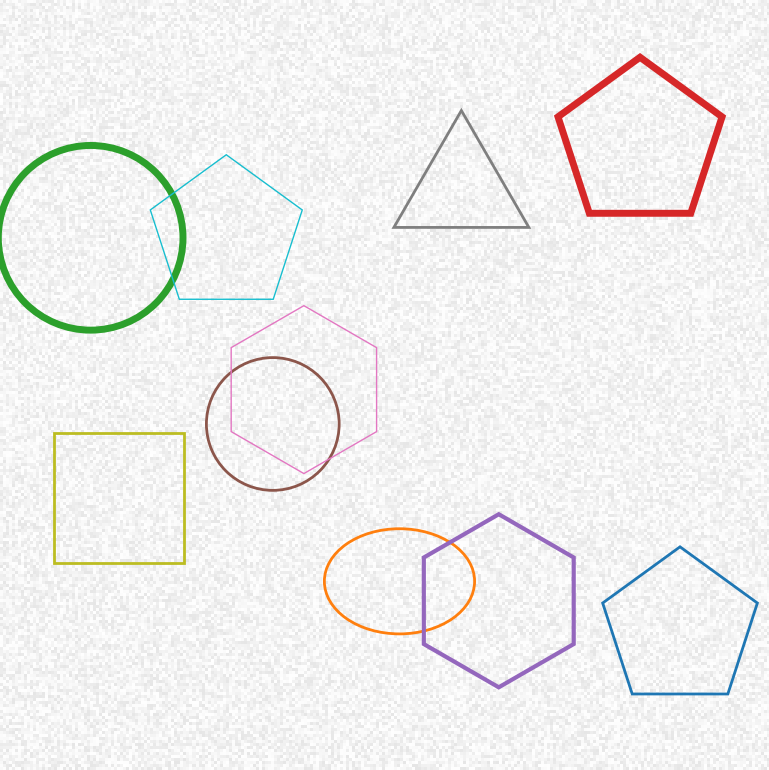[{"shape": "pentagon", "thickness": 1, "radius": 0.53, "center": [0.883, 0.184]}, {"shape": "oval", "thickness": 1, "radius": 0.49, "center": [0.519, 0.245]}, {"shape": "circle", "thickness": 2.5, "radius": 0.6, "center": [0.118, 0.691]}, {"shape": "pentagon", "thickness": 2.5, "radius": 0.56, "center": [0.831, 0.814]}, {"shape": "hexagon", "thickness": 1.5, "radius": 0.56, "center": [0.648, 0.22]}, {"shape": "circle", "thickness": 1, "radius": 0.43, "center": [0.354, 0.449]}, {"shape": "hexagon", "thickness": 0.5, "radius": 0.55, "center": [0.395, 0.494]}, {"shape": "triangle", "thickness": 1, "radius": 0.51, "center": [0.599, 0.755]}, {"shape": "square", "thickness": 1, "radius": 0.42, "center": [0.154, 0.353]}, {"shape": "pentagon", "thickness": 0.5, "radius": 0.52, "center": [0.294, 0.695]}]